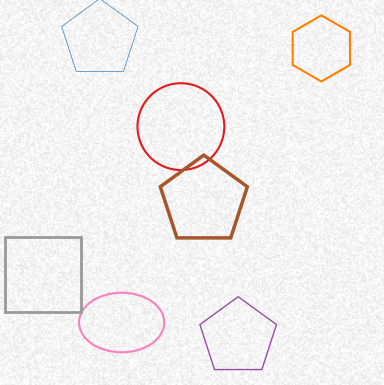[{"shape": "circle", "thickness": 1.5, "radius": 0.56, "center": [0.47, 0.671]}, {"shape": "pentagon", "thickness": 0.5, "radius": 0.52, "center": [0.259, 0.899]}, {"shape": "pentagon", "thickness": 1, "radius": 0.52, "center": [0.619, 0.125]}, {"shape": "hexagon", "thickness": 1.5, "radius": 0.43, "center": [0.835, 0.874]}, {"shape": "pentagon", "thickness": 2.5, "radius": 0.59, "center": [0.529, 0.478]}, {"shape": "oval", "thickness": 1.5, "radius": 0.55, "center": [0.316, 0.162]}, {"shape": "square", "thickness": 2, "radius": 0.49, "center": [0.111, 0.287]}]